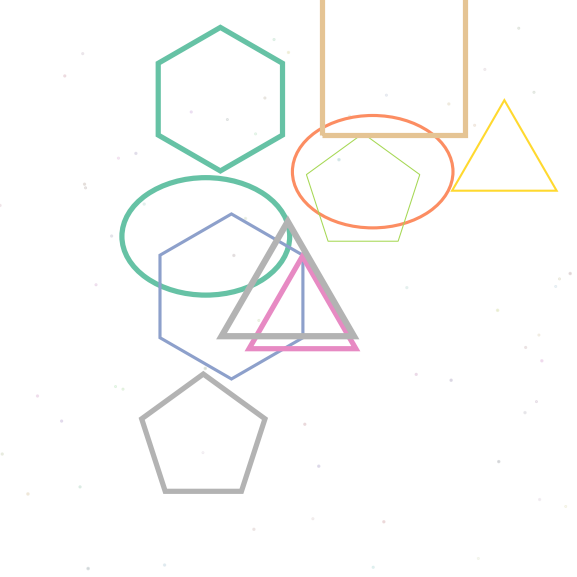[{"shape": "hexagon", "thickness": 2.5, "radius": 0.62, "center": [0.382, 0.827]}, {"shape": "oval", "thickness": 2.5, "radius": 0.73, "center": [0.356, 0.59]}, {"shape": "oval", "thickness": 1.5, "radius": 0.7, "center": [0.645, 0.702]}, {"shape": "hexagon", "thickness": 1.5, "radius": 0.71, "center": [0.401, 0.486]}, {"shape": "triangle", "thickness": 2.5, "radius": 0.53, "center": [0.524, 0.449]}, {"shape": "pentagon", "thickness": 0.5, "radius": 0.52, "center": [0.629, 0.665]}, {"shape": "triangle", "thickness": 1, "radius": 0.52, "center": [0.873, 0.721]}, {"shape": "square", "thickness": 2.5, "radius": 0.62, "center": [0.682, 0.89]}, {"shape": "triangle", "thickness": 3, "radius": 0.66, "center": [0.498, 0.483]}, {"shape": "pentagon", "thickness": 2.5, "radius": 0.56, "center": [0.352, 0.239]}]